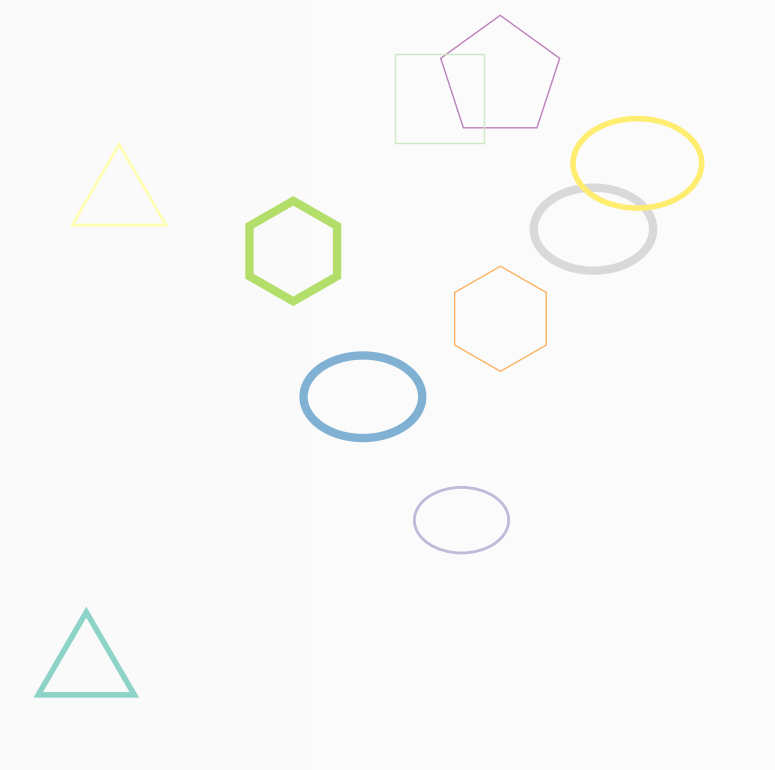[{"shape": "triangle", "thickness": 2, "radius": 0.36, "center": [0.111, 0.133]}, {"shape": "triangle", "thickness": 1, "radius": 0.35, "center": [0.154, 0.743]}, {"shape": "oval", "thickness": 1, "radius": 0.3, "center": [0.596, 0.324]}, {"shape": "oval", "thickness": 3, "radius": 0.38, "center": [0.468, 0.485]}, {"shape": "hexagon", "thickness": 0.5, "radius": 0.34, "center": [0.646, 0.586]}, {"shape": "hexagon", "thickness": 3, "radius": 0.33, "center": [0.378, 0.674]}, {"shape": "oval", "thickness": 3, "radius": 0.39, "center": [0.766, 0.702]}, {"shape": "pentagon", "thickness": 0.5, "radius": 0.4, "center": [0.645, 0.899]}, {"shape": "square", "thickness": 0.5, "radius": 0.29, "center": [0.567, 0.872]}, {"shape": "oval", "thickness": 2, "radius": 0.41, "center": [0.822, 0.788]}]